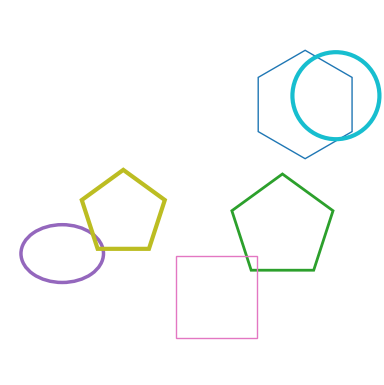[{"shape": "hexagon", "thickness": 1, "radius": 0.7, "center": [0.793, 0.729]}, {"shape": "pentagon", "thickness": 2, "radius": 0.69, "center": [0.734, 0.41]}, {"shape": "oval", "thickness": 2.5, "radius": 0.54, "center": [0.162, 0.341]}, {"shape": "square", "thickness": 1, "radius": 0.53, "center": [0.563, 0.229]}, {"shape": "pentagon", "thickness": 3, "radius": 0.57, "center": [0.32, 0.445]}, {"shape": "circle", "thickness": 3, "radius": 0.56, "center": [0.873, 0.751]}]